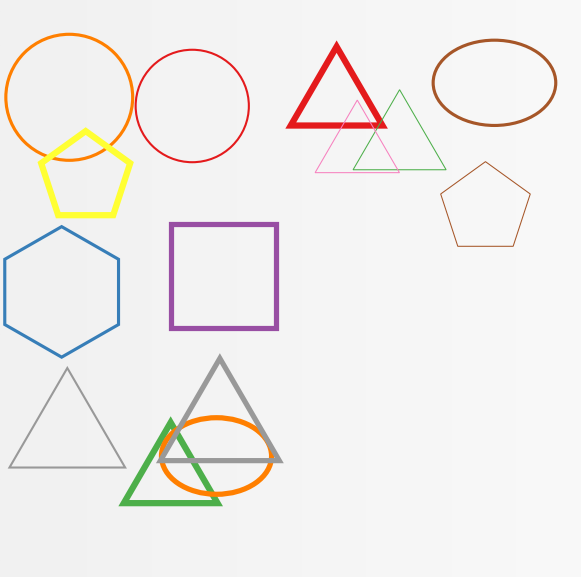[{"shape": "triangle", "thickness": 3, "radius": 0.46, "center": [0.579, 0.827]}, {"shape": "circle", "thickness": 1, "radius": 0.49, "center": [0.331, 0.816]}, {"shape": "hexagon", "thickness": 1.5, "radius": 0.56, "center": [0.106, 0.494]}, {"shape": "triangle", "thickness": 3, "radius": 0.47, "center": [0.294, 0.174]}, {"shape": "triangle", "thickness": 0.5, "radius": 0.46, "center": [0.687, 0.751]}, {"shape": "square", "thickness": 2.5, "radius": 0.45, "center": [0.384, 0.521]}, {"shape": "oval", "thickness": 2.5, "radius": 0.47, "center": [0.373, 0.21]}, {"shape": "circle", "thickness": 1.5, "radius": 0.55, "center": [0.119, 0.831]}, {"shape": "pentagon", "thickness": 3, "radius": 0.4, "center": [0.147, 0.692]}, {"shape": "pentagon", "thickness": 0.5, "radius": 0.41, "center": [0.835, 0.638]}, {"shape": "oval", "thickness": 1.5, "radius": 0.53, "center": [0.851, 0.856]}, {"shape": "triangle", "thickness": 0.5, "radius": 0.42, "center": [0.615, 0.742]}, {"shape": "triangle", "thickness": 1, "radius": 0.57, "center": [0.116, 0.247]}, {"shape": "triangle", "thickness": 2.5, "radius": 0.59, "center": [0.378, 0.261]}]